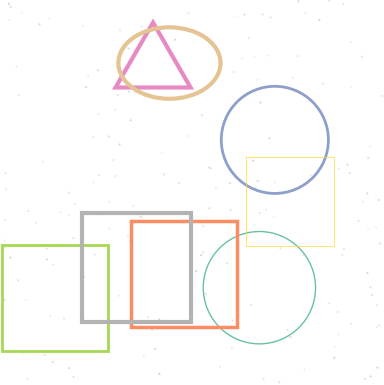[{"shape": "circle", "thickness": 1, "radius": 0.73, "center": [0.674, 0.253]}, {"shape": "square", "thickness": 2.5, "radius": 0.69, "center": [0.478, 0.288]}, {"shape": "circle", "thickness": 2, "radius": 0.7, "center": [0.714, 0.637]}, {"shape": "triangle", "thickness": 3, "radius": 0.56, "center": [0.398, 0.829]}, {"shape": "square", "thickness": 2, "radius": 0.69, "center": [0.143, 0.225]}, {"shape": "square", "thickness": 0.5, "radius": 0.58, "center": [0.753, 0.477]}, {"shape": "oval", "thickness": 3, "radius": 0.66, "center": [0.44, 0.836]}, {"shape": "square", "thickness": 3, "radius": 0.71, "center": [0.354, 0.305]}]